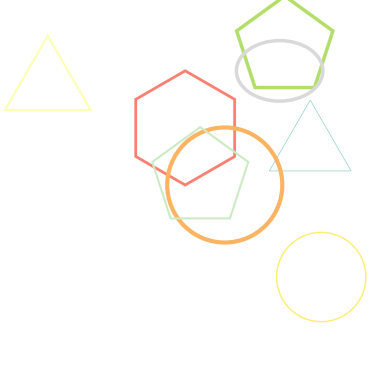[{"shape": "triangle", "thickness": 0.5, "radius": 0.61, "center": [0.806, 0.617]}, {"shape": "triangle", "thickness": 1.5, "radius": 0.64, "center": [0.124, 0.778]}, {"shape": "hexagon", "thickness": 2, "radius": 0.74, "center": [0.481, 0.668]}, {"shape": "circle", "thickness": 3, "radius": 0.75, "center": [0.584, 0.52]}, {"shape": "pentagon", "thickness": 2.5, "radius": 0.66, "center": [0.74, 0.879]}, {"shape": "oval", "thickness": 2.5, "radius": 0.56, "center": [0.726, 0.816]}, {"shape": "pentagon", "thickness": 1.5, "radius": 0.66, "center": [0.52, 0.539]}, {"shape": "circle", "thickness": 1, "radius": 0.58, "center": [0.834, 0.28]}]